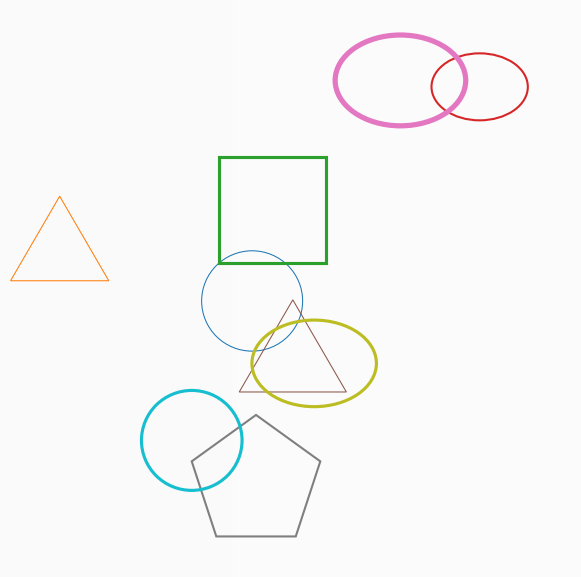[{"shape": "circle", "thickness": 0.5, "radius": 0.43, "center": [0.434, 0.478]}, {"shape": "triangle", "thickness": 0.5, "radius": 0.49, "center": [0.103, 0.562]}, {"shape": "square", "thickness": 1.5, "radius": 0.46, "center": [0.469, 0.636]}, {"shape": "oval", "thickness": 1, "radius": 0.41, "center": [0.825, 0.849]}, {"shape": "triangle", "thickness": 0.5, "radius": 0.53, "center": [0.504, 0.374]}, {"shape": "oval", "thickness": 2.5, "radius": 0.56, "center": [0.689, 0.86]}, {"shape": "pentagon", "thickness": 1, "radius": 0.58, "center": [0.44, 0.164]}, {"shape": "oval", "thickness": 1.5, "radius": 0.54, "center": [0.54, 0.37]}, {"shape": "circle", "thickness": 1.5, "radius": 0.43, "center": [0.33, 0.237]}]